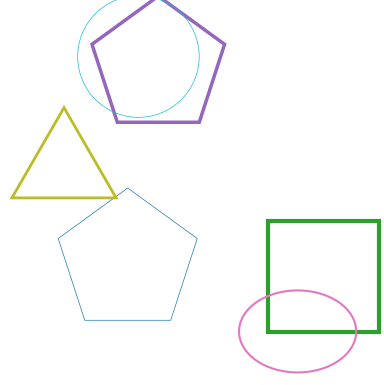[{"shape": "pentagon", "thickness": 0.5, "radius": 0.95, "center": [0.332, 0.322]}, {"shape": "square", "thickness": 3, "radius": 0.72, "center": [0.841, 0.282]}, {"shape": "pentagon", "thickness": 2.5, "radius": 0.91, "center": [0.411, 0.829]}, {"shape": "oval", "thickness": 1.5, "radius": 0.76, "center": [0.773, 0.139]}, {"shape": "triangle", "thickness": 2, "radius": 0.78, "center": [0.166, 0.564]}, {"shape": "circle", "thickness": 0.5, "radius": 0.79, "center": [0.36, 0.853]}]